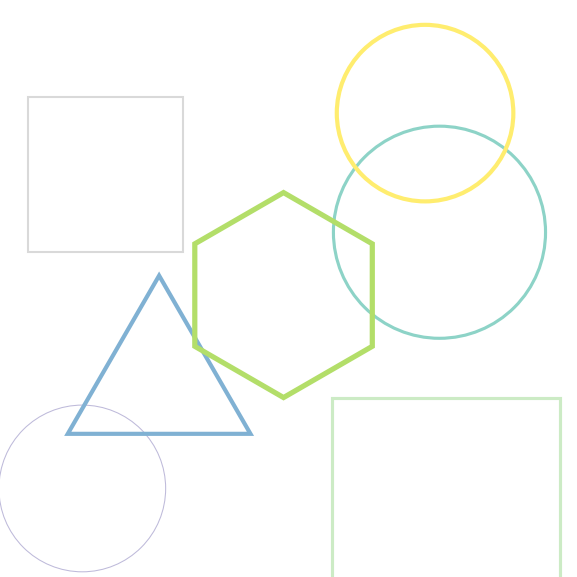[{"shape": "circle", "thickness": 1.5, "radius": 0.92, "center": [0.761, 0.597]}, {"shape": "circle", "thickness": 0.5, "radius": 0.72, "center": [0.143, 0.153]}, {"shape": "triangle", "thickness": 2, "radius": 0.91, "center": [0.276, 0.339]}, {"shape": "hexagon", "thickness": 2.5, "radius": 0.89, "center": [0.491, 0.488]}, {"shape": "square", "thickness": 1, "radius": 0.67, "center": [0.182, 0.696]}, {"shape": "square", "thickness": 1.5, "radius": 0.99, "center": [0.772, 0.113]}, {"shape": "circle", "thickness": 2, "radius": 0.76, "center": [0.736, 0.803]}]